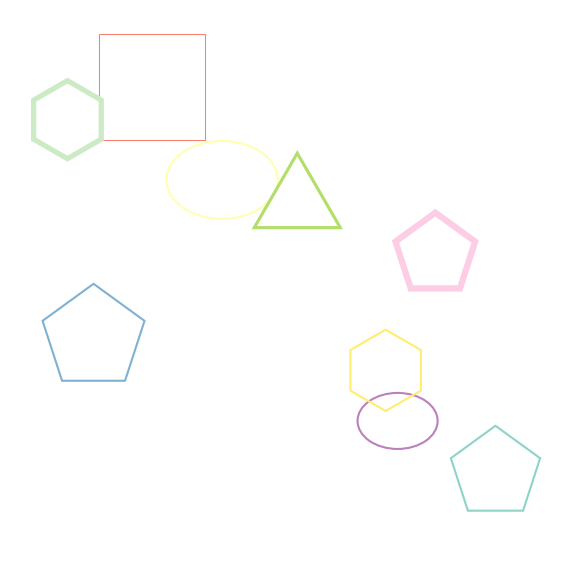[{"shape": "pentagon", "thickness": 1, "radius": 0.41, "center": [0.858, 0.181]}, {"shape": "oval", "thickness": 1, "radius": 0.48, "center": [0.384, 0.688]}, {"shape": "square", "thickness": 0.5, "radius": 0.46, "center": [0.263, 0.849]}, {"shape": "pentagon", "thickness": 1, "radius": 0.46, "center": [0.162, 0.415]}, {"shape": "triangle", "thickness": 1.5, "radius": 0.43, "center": [0.515, 0.648]}, {"shape": "pentagon", "thickness": 3, "radius": 0.36, "center": [0.754, 0.558]}, {"shape": "oval", "thickness": 1, "radius": 0.35, "center": [0.688, 0.27]}, {"shape": "hexagon", "thickness": 2.5, "radius": 0.34, "center": [0.117, 0.792]}, {"shape": "hexagon", "thickness": 1, "radius": 0.35, "center": [0.668, 0.358]}]